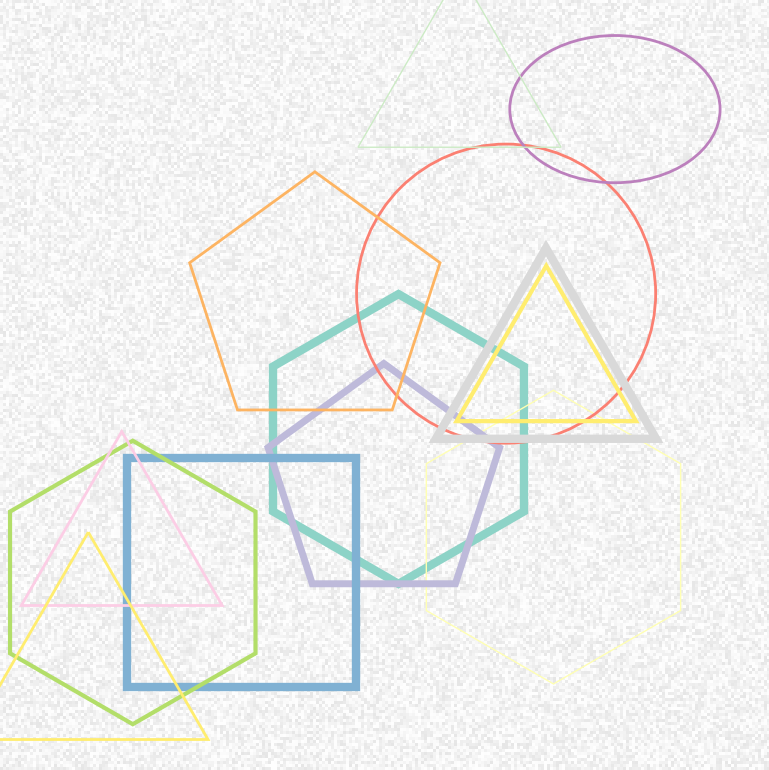[{"shape": "hexagon", "thickness": 3, "radius": 0.94, "center": [0.518, 0.43]}, {"shape": "hexagon", "thickness": 0.5, "radius": 0.95, "center": [0.719, 0.302]}, {"shape": "pentagon", "thickness": 2.5, "radius": 0.79, "center": [0.498, 0.37]}, {"shape": "circle", "thickness": 1, "radius": 0.97, "center": [0.657, 0.619]}, {"shape": "square", "thickness": 3, "radius": 0.74, "center": [0.314, 0.257]}, {"shape": "pentagon", "thickness": 1, "radius": 0.85, "center": [0.409, 0.606]}, {"shape": "hexagon", "thickness": 1.5, "radius": 0.92, "center": [0.172, 0.244]}, {"shape": "triangle", "thickness": 1, "radius": 0.75, "center": [0.158, 0.289]}, {"shape": "triangle", "thickness": 3, "radius": 0.83, "center": [0.709, 0.513]}, {"shape": "oval", "thickness": 1, "radius": 0.68, "center": [0.799, 0.858]}, {"shape": "triangle", "thickness": 0.5, "radius": 0.76, "center": [0.597, 0.885]}, {"shape": "triangle", "thickness": 1.5, "radius": 0.67, "center": [0.709, 0.52]}, {"shape": "triangle", "thickness": 1, "radius": 0.9, "center": [0.115, 0.129]}]